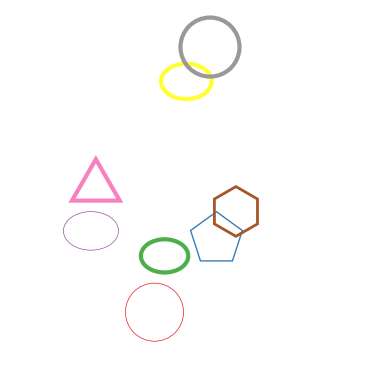[{"shape": "circle", "thickness": 0.5, "radius": 0.38, "center": [0.401, 0.189]}, {"shape": "pentagon", "thickness": 1, "radius": 0.35, "center": [0.562, 0.379]}, {"shape": "oval", "thickness": 3, "radius": 0.31, "center": [0.427, 0.335]}, {"shape": "oval", "thickness": 0.5, "radius": 0.36, "center": [0.236, 0.4]}, {"shape": "oval", "thickness": 3, "radius": 0.33, "center": [0.484, 0.789]}, {"shape": "hexagon", "thickness": 2, "radius": 0.32, "center": [0.613, 0.451]}, {"shape": "triangle", "thickness": 3, "radius": 0.36, "center": [0.249, 0.515]}, {"shape": "circle", "thickness": 3, "radius": 0.38, "center": [0.545, 0.878]}]